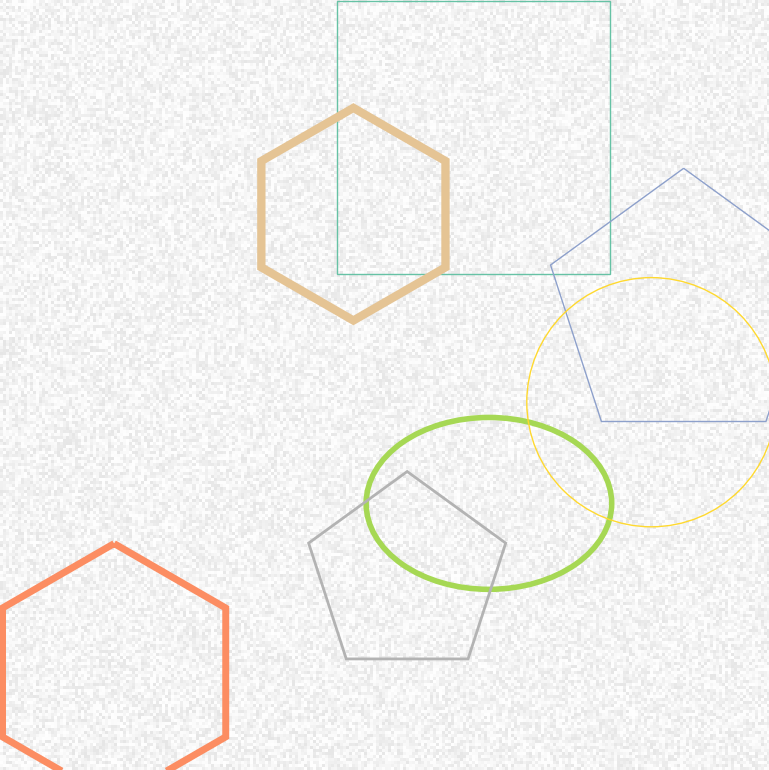[{"shape": "square", "thickness": 0.5, "radius": 0.89, "center": [0.615, 0.821]}, {"shape": "hexagon", "thickness": 2.5, "radius": 0.84, "center": [0.148, 0.127]}, {"shape": "pentagon", "thickness": 0.5, "radius": 0.91, "center": [0.888, 0.6]}, {"shape": "oval", "thickness": 2, "radius": 0.8, "center": [0.635, 0.346]}, {"shape": "circle", "thickness": 0.5, "radius": 0.81, "center": [0.846, 0.478]}, {"shape": "hexagon", "thickness": 3, "radius": 0.69, "center": [0.459, 0.722]}, {"shape": "pentagon", "thickness": 1, "radius": 0.67, "center": [0.529, 0.253]}]